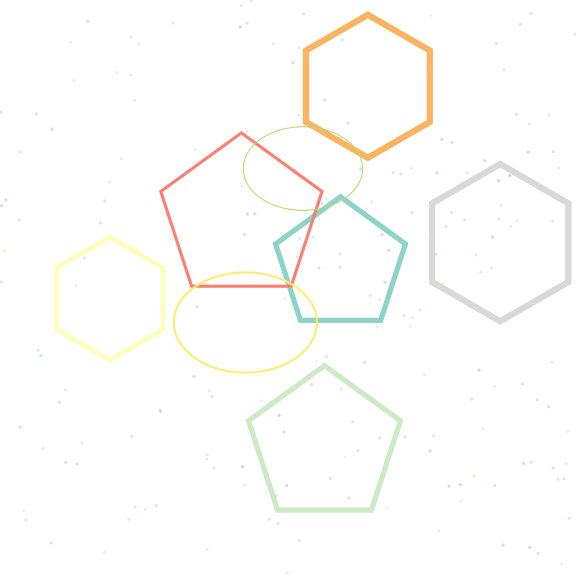[{"shape": "pentagon", "thickness": 2.5, "radius": 0.59, "center": [0.59, 0.54]}, {"shape": "hexagon", "thickness": 2, "radius": 0.53, "center": [0.19, 0.482]}, {"shape": "pentagon", "thickness": 1.5, "radius": 0.73, "center": [0.418, 0.622]}, {"shape": "hexagon", "thickness": 3, "radius": 0.62, "center": [0.637, 0.85]}, {"shape": "oval", "thickness": 0.5, "radius": 0.52, "center": [0.525, 0.707]}, {"shape": "hexagon", "thickness": 3, "radius": 0.68, "center": [0.866, 0.579]}, {"shape": "pentagon", "thickness": 2.5, "radius": 0.69, "center": [0.562, 0.228]}, {"shape": "oval", "thickness": 1, "radius": 0.62, "center": [0.425, 0.441]}]